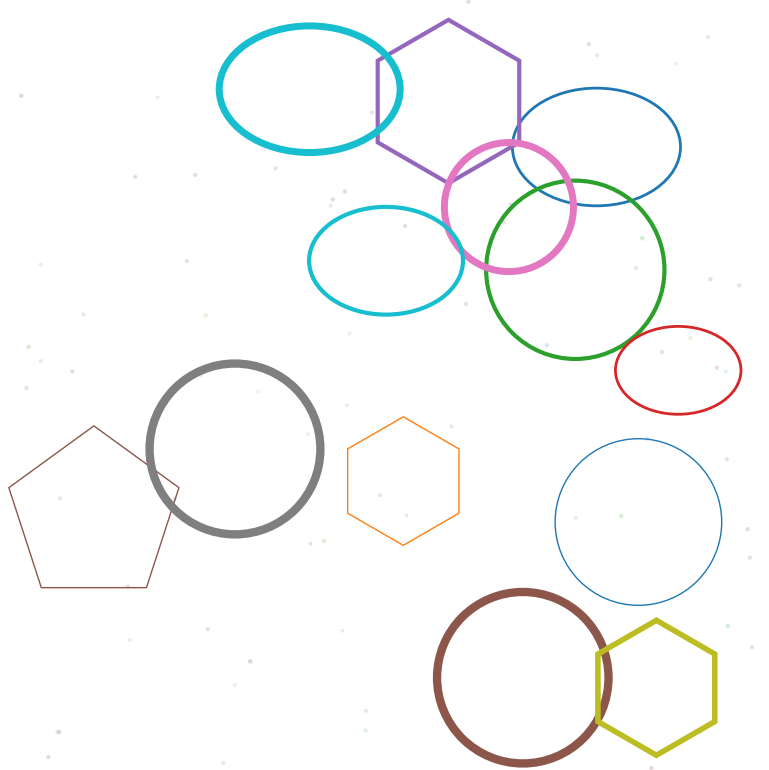[{"shape": "circle", "thickness": 0.5, "radius": 0.54, "center": [0.829, 0.322]}, {"shape": "oval", "thickness": 1, "radius": 0.55, "center": [0.775, 0.809]}, {"shape": "hexagon", "thickness": 0.5, "radius": 0.42, "center": [0.524, 0.375]}, {"shape": "circle", "thickness": 1.5, "radius": 0.58, "center": [0.747, 0.65]}, {"shape": "oval", "thickness": 1, "radius": 0.41, "center": [0.881, 0.519]}, {"shape": "hexagon", "thickness": 1.5, "radius": 0.53, "center": [0.582, 0.868]}, {"shape": "circle", "thickness": 3, "radius": 0.56, "center": [0.679, 0.12]}, {"shape": "pentagon", "thickness": 0.5, "radius": 0.58, "center": [0.122, 0.331]}, {"shape": "circle", "thickness": 2.5, "radius": 0.42, "center": [0.661, 0.731]}, {"shape": "circle", "thickness": 3, "radius": 0.55, "center": [0.305, 0.417]}, {"shape": "hexagon", "thickness": 2, "radius": 0.44, "center": [0.852, 0.107]}, {"shape": "oval", "thickness": 1.5, "radius": 0.5, "center": [0.501, 0.661]}, {"shape": "oval", "thickness": 2.5, "radius": 0.59, "center": [0.402, 0.884]}]